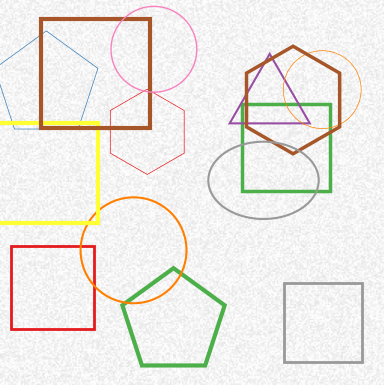[{"shape": "square", "thickness": 2, "radius": 0.54, "center": [0.137, 0.254]}, {"shape": "hexagon", "thickness": 0.5, "radius": 0.55, "center": [0.382, 0.658]}, {"shape": "pentagon", "thickness": 0.5, "radius": 0.7, "center": [0.12, 0.779]}, {"shape": "pentagon", "thickness": 3, "radius": 0.7, "center": [0.451, 0.164]}, {"shape": "square", "thickness": 2.5, "radius": 0.57, "center": [0.743, 0.617]}, {"shape": "triangle", "thickness": 1.5, "radius": 0.6, "center": [0.701, 0.74]}, {"shape": "circle", "thickness": 0.5, "radius": 0.51, "center": [0.837, 0.767]}, {"shape": "circle", "thickness": 1.5, "radius": 0.69, "center": [0.347, 0.35]}, {"shape": "square", "thickness": 3, "radius": 0.65, "center": [0.124, 0.55]}, {"shape": "hexagon", "thickness": 2.5, "radius": 0.7, "center": [0.761, 0.74]}, {"shape": "square", "thickness": 3, "radius": 0.7, "center": [0.248, 0.809]}, {"shape": "circle", "thickness": 1, "radius": 0.56, "center": [0.4, 0.872]}, {"shape": "oval", "thickness": 1.5, "radius": 0.72, "center": [0.684, 0.532]}, {"shape": "square", "thickness": 2, "radius": 0.51, "center": [0.839, 0.161]}]